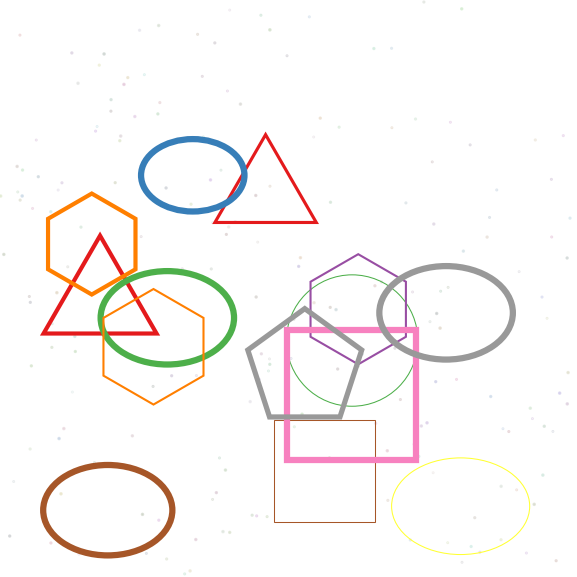[{"shape": "triangle", "thickness": 2, "radius": 0.56, "center": [0.173, 0.478]}, {"shape": "triangle", "thickness": 1.5, "radius": 0.51, "center": [0.46, 0.665]}, {"shape": "oval", "thickness": 3, "radius": 0.45, "center": [0.334, 0.696]}, {"shape": "oval", "thickness": 3, "radius": 0.58, "center": [0.29, 0.449]}, {"shape": "circle", "thickness": 0.5, "radius": 0.57, "center": [0.61, 0.409]}, {"shape": "hexagon", "thickness": 1, "radius": 0.48, "center": [0.62, 0.464]}, {"shape": "hexagon", "thickness": 2, "radius": 0.44, "center": [0.159, 0.577]}, {"shape": "hexagon", "thickness": 1, "radius": 0.5, "center": [0.266, 0.399]}, {"shape": "oval", "thickness": 0.5, "radius": 0.6, "center": [0.798, 0.123]}, {"shape": "square", "thickness": 0.5, "radius": 0.44, "center": [0.562, 0.184]}, {"shape": "oval", "thickness": 3, "radius": 0.56, "center": [0.187, 0.116]}, {"shape": "square", "thickness": 3, "radius": 0.56, "center": [0.609, 0.315]}, {"shape": "pentagon", "thickness": 2.5, "radius": 0.52, "center": [0.528, 0.361]}, {"shape": "oval", "thickness": 3, "radius": 0.58, "center": [0.772, 0.457]}]